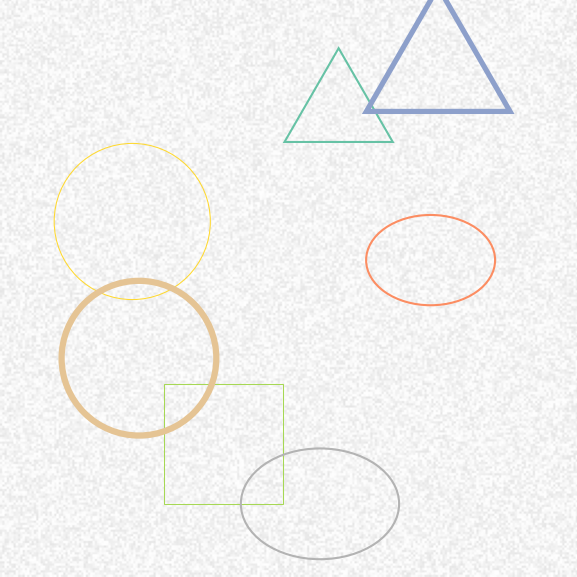[{"shape": "triangle", "thickness": 1, "radius": 0.54, "center": [0.586, 0.807]}, {"shape": "oval", "thickness": 1, "radius": 0.56, "center": [0.746, 0.549]}, {"shape": "triangle", "thickness": 2.5, "radius": 0.72, "center": [0.759, 0.878]}, {"shape": "square", "thickness": 0.5, "radius": 0.52, "center": [0.387, 0.23]}, {"shape": "circle", "thickness": 0.5, "radius": 0.68, "center": [0.229, 0.616]}, {"shape": "circle", "thickness": 3, "radius": 0.67, "center": [0.241, 0.379]}, {"shape": "oval", "thickness": 1, "radius": 0.69, "center": [0.554, 0.127]}]